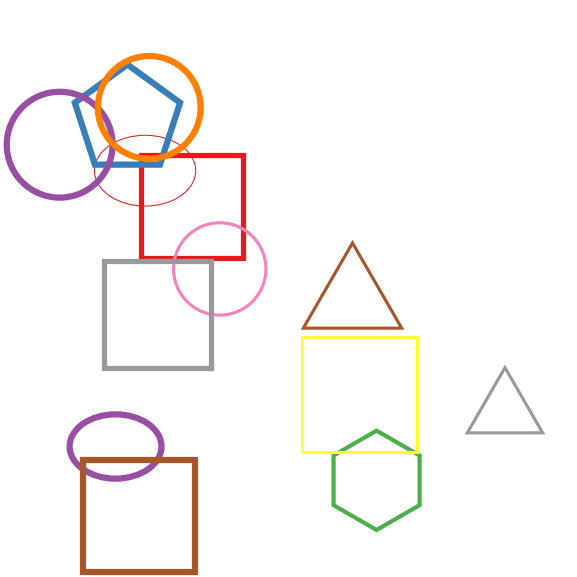[{"shape": "square", "thickness": 2.5, "radius": 0.44, "center": [0.333, 0.642]}, {"shape": "oval", "thickness": 0.5, "radius": 0.44, "center": [0.251, 0.704]}, {"shape": "pentagon", "thickness": 3, "radius": 0.48, "center": [0.221, 0.792]}, {"shape": "hexagon", "thickness": 2, "radius": 0.43, "center": [0.652, 0.167]}, {"shape": "circle", "thickness": 3, "radius": 0.46, "center": [0.103, 0.749]}, {"shape": "oval", "thickness": 3, "radius": 0.4, "center": [0.2, 0.226]}, {"shape": "circle", "thickness": 3, "radius": 0.44, "center": [0.258, 0.813]}, {"shape": "square", "thickness": 1.5, "radius": 0.5, "center": [0.623, 0.316]}, {"shape": "square", "thickness": 3, "radius": 0.49, "center": [0.241, 0.106]}, {"shape": "triangle", "thickness": 1.5, "radius": 0.49, "center": [0.61, 0.48]}, {"shape": "circle", "thickness": 1.5, "radius": 0.4, "center": [0.381, 0.533]}, {"shape": "triangle", "thickness": 1.5, "radius": 0.38, "center": [0.874, 0.287]}, {"shape": "square", "thickness": 2.5, "radius": 0.46, "center": [0.273, 0.454]}]